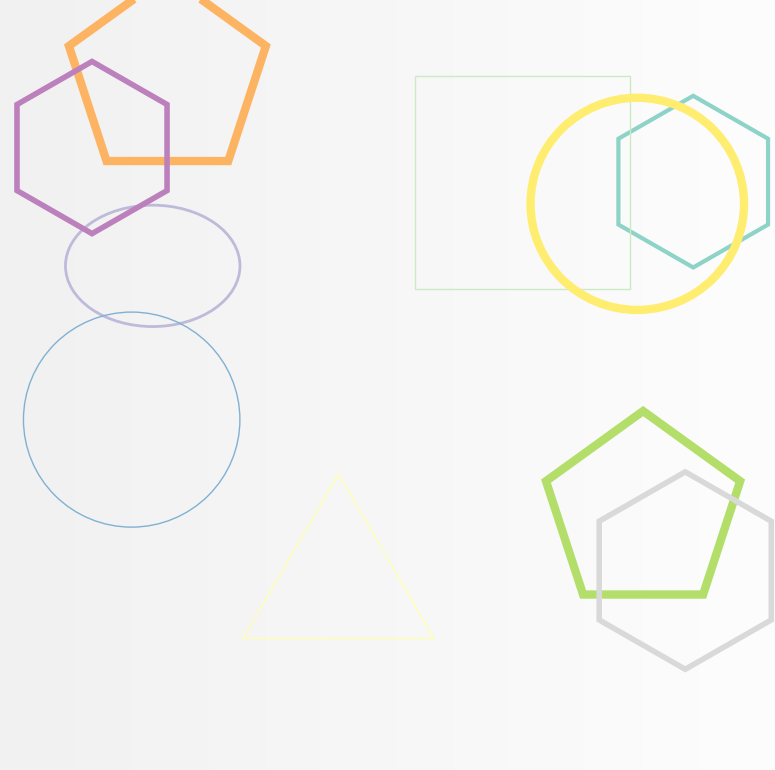[{"shape": "hexagon", "thickness": 1.5, "radius": 0.56, "center": [0.894, 0.764]}, {"shape": "triangle", "thickness": 0.5, "radius": 0.71, "center": [0.437, 0.242]}, {"shape": "oval", "thickness": 1, "radius": 0.56, "center": [0.197, 0.655]}, {"shape": "circle", "thickness": 0.5, "radius": 0.7, "center": [0.17, 0.455]}, {"shape": "pentagon", "thickness": 3, "radius": 0.67, "center": [0.216, 0.899]}, {"shape": "pentagon", "thickness": 3, "radius": 0.66, "center": [0.83, 0.334]}, {"shape": "hexagon", "thickness": 2, "radius": 0.64, "center": [0.884, 0.259]}, {"shape": "hexagon", "thickness": 2, "radius": 0.56, "center": [0.119, 0.808]}, {"shape": "square", "thickness": 0.5, "radius": 0.69, "center": [0.674, 0.763]}, {"shape": "circle", "thickness": 3, "radius": 0.69, "center": [0.822, 0.735]}]